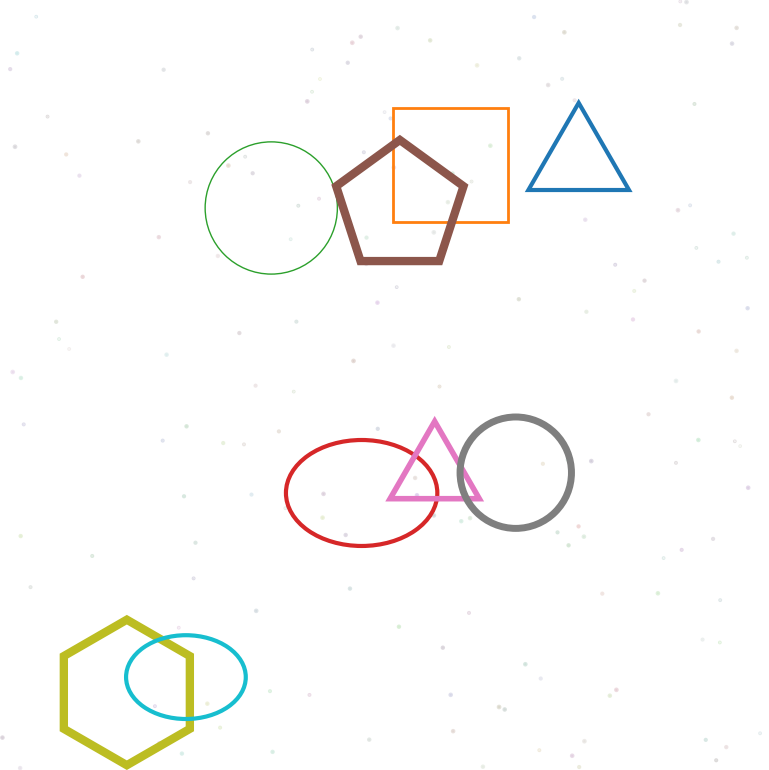[{"shape": "triangle", "thickness": 1.5, "radius": 0.38, "center": [0.752, 0.791]}, {"shape": "square", "thickness": 1, "radius": 0.37, "center": [0.585, 0.786]}, {"shape": "circle", "thickness": 0.5, "radius": 0.43, "center": [0.352, 0.73]}, {"shape": "oval", "thickness": 1.5, "radius": 0.49, "center": [0.47, 0.36]}, {"shape": "pentagon", "thickness": 3, "radius": 0.43, "center": [0.519, 0.731]}, {"shape": "triangle", "thickness": 2, "radius": 0.33, "center": [0.565, 0.386]}, {"shape": "circle", "thickness": 2.5, "radius": 0.36, "center": [0.67, 0.386]}, {"shape": "hexagon", "thickness": 3, "radius": 0.47, "center": [0.165, 0.101]}, {"shape": "oval", "thickness": 1.5, "radius": 0.39, "center": [0.241, 0.121]}]